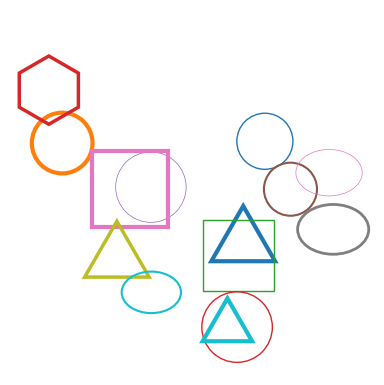[{"shape": "circle", "thickness": 1, "radius": 0.36, "center": [0.688, 0.633]}, {"shape": "triangle", "thickness": 3, "radius": 0.48, "center": [0.632, 0.369]}, {"shape": "circle", "thickness": 3, "radius": 0.39, "center": [0.162, 0.628]}, {"shape": "square", "thickness": 1, "radius": 0.46, "center": [0.619, 0.337]}, {"shape": "hexagon", "thickness": 2.5, "radius": 0.44, "center": [0.127, 0.766]}, {"shape": "circle", "thickness": 1, "radius": 0.46, "center": [0.616, 0.15]}, {"shape": "circle", "thickness": 0.5, "radius": 0.46, "center": [0.392, 0.514]}, {"shape": "circle", "thickness": 1.5, "radius": 0.34, "center": [0.754, 0.509]}, {"shape": "square", "thickness": 3, "radius": 0.5, "center": [0.337, 0.508]}, {"shape": "oval", "thickness": 0.5, "radius": 0.43, "center": [0.855, 0.551]}, {"shape": "oval", "thickness": 2, "radius": 0.46, "center": [0.865, 0.404]}, {"shape": "triangle", "thickness": 2.5, "radius": 0.48, "center": [0.304, 0.329]}, {"shape": "triangle", "thickness": 3, "radius": 0.37, "center": [0.591, 0.151]}, {"shape": "oval", "thickness": 1.5, "radius": 0.39, "center": [0.393, 0.241]}]